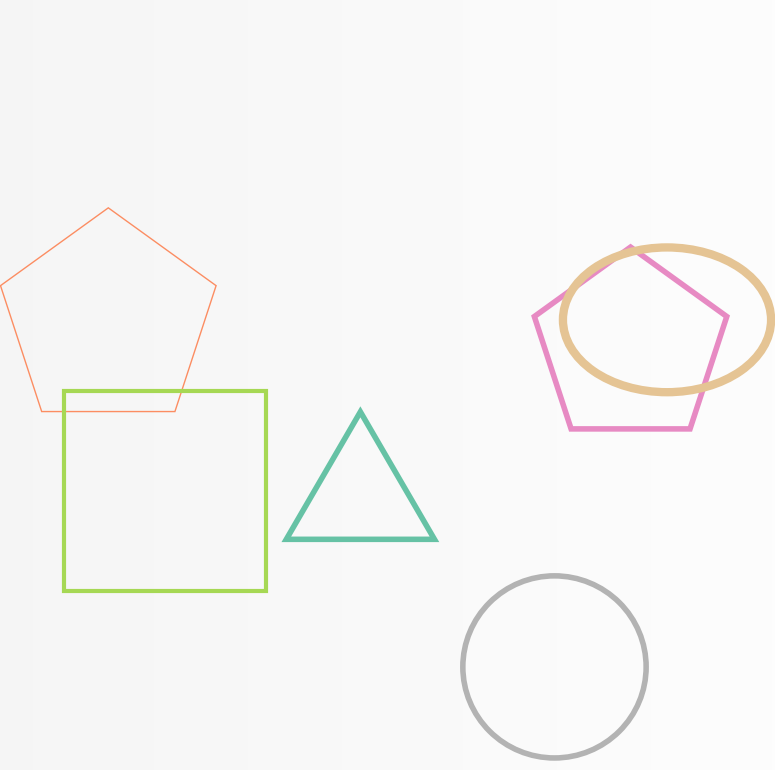[{"shape": "triangle", "thickness": 2, "radius": 0.55, "center": [0.465, 0.355]}, {"shape": "pentagon", "thickness": 0.5, "radius": 0.73, "center": [0.14, 0.584]}, {"shape": "pentagon", "thickness": 2, "radius": 0.65, "center": [0.814, 0.549]}, {"shape": "square", "thickness": 1.5, "radius": 0.65, "center": [0.213, 0.362]}, {"shape": "oval", "thickness": 3, "radius": 0.67, "center": [0.861, 0.585]}, {"shape": "circle", "thickness": 2, "radius": 0.59, "center": [0.715, 0.134]}]